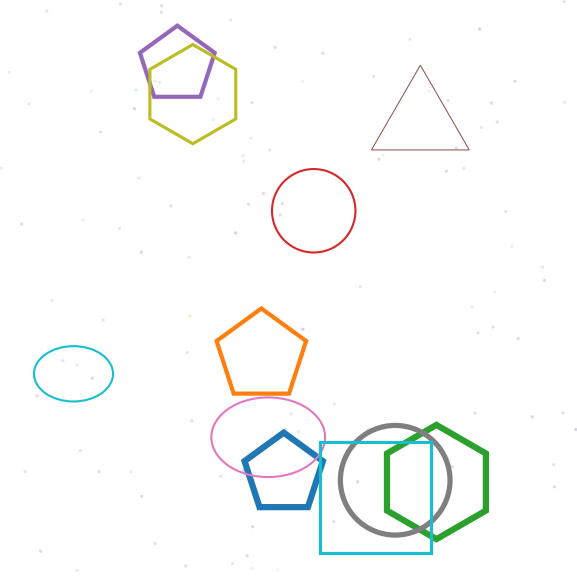[{"shape": "pentagon", "thickness": 3, "radius": 0.36, "center": [0.491, 0.179]}, {"shape": "pentagon", "thickness": 2, "radius": 0.41, "center": [0.453, 0.383]}, {"shape": "hexagon", "thickness": 3, "radius": 0.49, "center": [0.756, 0.164]}, {"shape": "circle", "thickness": 1, "radius": 0.36, "center": [0.543, 0.634]}, {"shape": "pentagon", "thickness": 2, "radius": 0.34, "center": [0.307, 0.887]}, {"shape": "triangle", "thickness": 0.5, "radius": 0.49, "center": [0.728, 0.788]}, {"shape": "oval", "thickness": 1, "radius": 0.49, "center": [0.464, 0.242]}, {"shape": "circle", "thickness": 2.5, "radius": 0.47, "center": [0.684, 0.168]}, {"shape": "hexagon", "thickness": 1.5, "radius": 0.43, "center": [0.334, 0.836]}, {"shape": "square", "thickness": 1.5, "radius": 0.48, "center": [0.65, 0.137]}, {"shape": "oval", "thickness": 1, "radius": 0.34, "center": [0.127, 0.352]}]